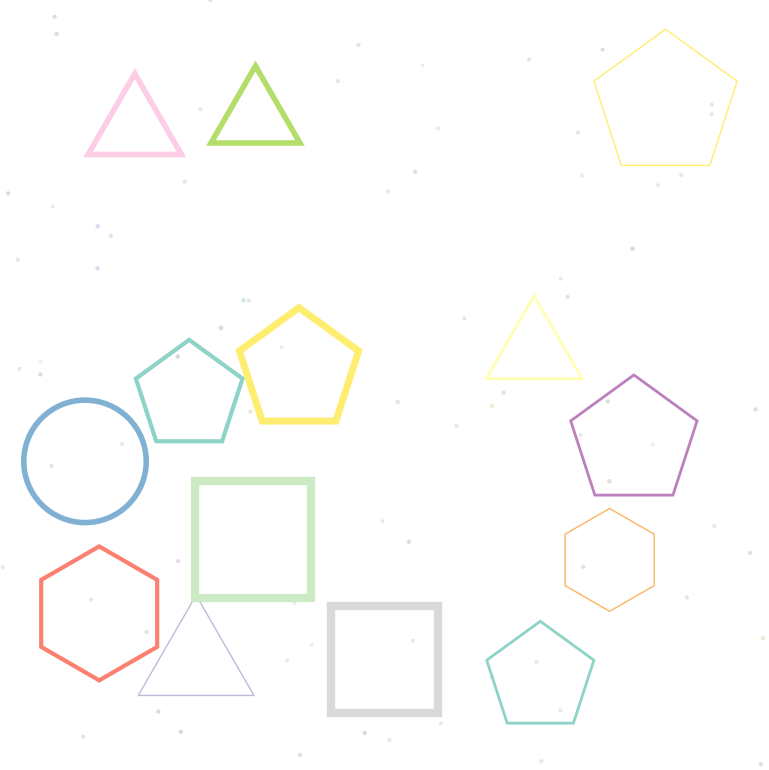[{"shape": "pentagon", "thickness": 1, "radius": 0.37, "center": [0.702, 0.12]}, {"shape": "pentagon", "thickness": 1.5, "radius": 0.36, "center": [0.246, 0.486]}, {"shape": "triangle", "thickness": 1, "radius": 0.36, "center": [0.694, 0.544]}, {"shape": "triangle", "thickness": 0.5, "radius": 0.43, "center": [0.255, 0.14]}, {"shape": "hexagon", "thickness": 1.5, "radius": 0.43, "center": [0.129, 0.203]}, {"shape": "circle", "thickness": 2, "radius": 0.4, "center": [0.11, 0.401]}, {"shape": "hexagon", "thickness": 0.5, "radius": 0.33, "center": [0.792, 0.273]}, {"shape": "triangle", "thickness": 2, "radius": 0.33, "center": [0.332, 0.848]}, {"shape": "triangle", "thickness": 2, "radius": 0.35, "center": [0.175, 0.834]}, {"shape": "square", "thickness": 3, "radius": 0.35, "center": [0.5, 0.143]}, {"shape": "pentagon", "thickness": 1, "radius": 0.43, "center": [0.823, 0.427]}, {"shape": "square", "thickness": 3, "radius": 0.38, "center": [0.328, 0.3]}, {"shape": "pentagon", "thickness": 2.5, "radius": 0.41, "center": [0.388, 0.519]}, {"shape": "pentagon", "thickness": 0.5, "radius": 0.49, "center": [0.864, 0.864]}]